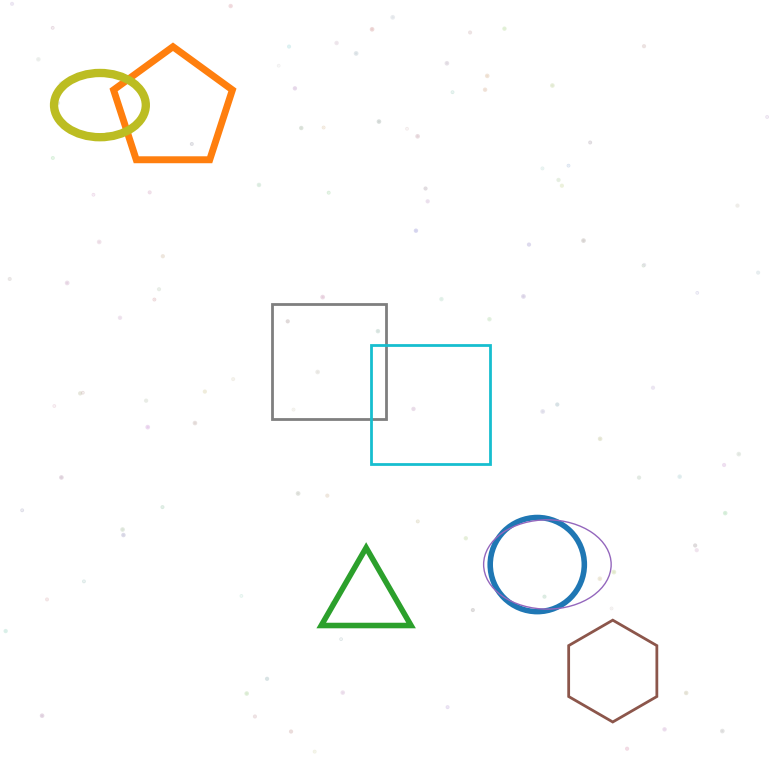[{"shape": "circle", "thickness": 2, "radius": 0.31, "center": [0.698, 0.267]}, {"shape": "pentagon", "thickness": 2.5, "radius": 0.41, "center": [0.225, 0.858]}, {"shape": "triangle", "thickness": 2, "radius": 0.34, "center": [0.476, 0.221]}, {"shape": "oval", "thickness": 0.5, "radius": 0.41, "center": [0.711, 0.267]}, {"shape": "hexagon", "thickness": 1, "radius": 0.33, "center": [0.796, 0.128]}, {"shape": "square", "thickness": 1, "radius": 0.37, "center": [0.427, 0.531]}, {"shape": "oval", "thickness": 3, "radius": 0.3, "center": [0.13, 0.864]}, {"shape": "square", "thickness": 1, "radius": 0.39, "center": [0.56, 0.474]}]